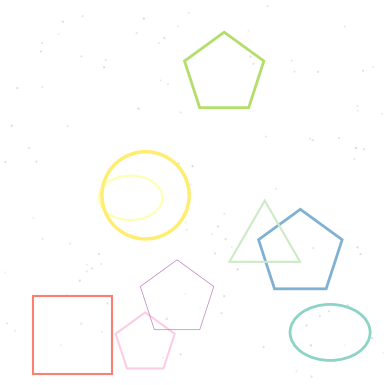[{"shape": "oval", "thickness": 2, "radius": 0.52, "center": [0.857, 0.137]}, {"shape": "oval", "thickness": 1.5, "radius": 0.41, "center": [0.339, 0.486]}, {"shape": "square", "thickness": 1.5, "radius": 0.51, "center": [0.189, 0.13]}, {"shape": "pentagon", "thickness": 2, "radius": 0.57, "center": [0.78, 0.342]}, {"shape": "pentagon", "thickness": 2, "radius": 0.54, "center": [0.582, 0.808]}, {"shape": "pentagon", "thickness": 1.5, "radius": 0.4, "center": [0.377, 0.108]}, {"shape": "pentagon", "thickness": 0.5, "radius": 0.5, "center": [0.46, 0.225]}, {"shape": "triangle", "thickness": 1.5, "radius": 0.53, "center": [0.688, 0.373]}, {"shape": "circle", "thickness": 2.5, "radius": 0.57, "center": [0.378, 0.493]}]